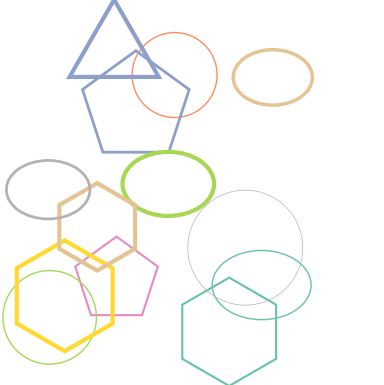[{"shape": "hexagon", "thickness": 1.5, "radius": 0.7, "center": [0.595, 0.138]}, {"shape": "oval", "thickness": 1, "radius": 0.64, "center": [0.68, 0.26]}, {"shape": "circle", "thickness": 1, "radius": 0.55, "center": [0.453, 0.805]}, {"shape": "triangle", "thickness": 3, "radius": 0.67, "center": [0.297, 0.867]}, {"shape": "pentagon", "thickness": 2, "radius": 0.73, "center": [0.353, 0.723]}, {"shape": "pentagon", "thickness": 1.5, "radius": 0.56, "center": [0.303, 0.273]}, {"shape": "oval", "thickness": 3, "radius": 0.59, "center": [0.437, 0.522]}, {"shape": "circle", "thickness": 1, "radius": 0.61, "center": [0.129, 0.176]}, {"shape": "hexagon", "thickness": 3, "radius": 0.72, "center": [0.168, 0.232]}, {"shape": "oval", "thickness": 2.5, "radius": 0.51, "center": [0.709, 0.799]}, {"shape": "hexagon", "thickness": 3, "radius": 0.57, "center": [0.253, 0.411]}, {"shape": "circle", "thickness": 0.5, "radius": 0.75, "center": [0.637, 0.357]}, {"shape": "oval", "thickness": 2, "radius": 0.54, "center": [0.125, 0.507]}]